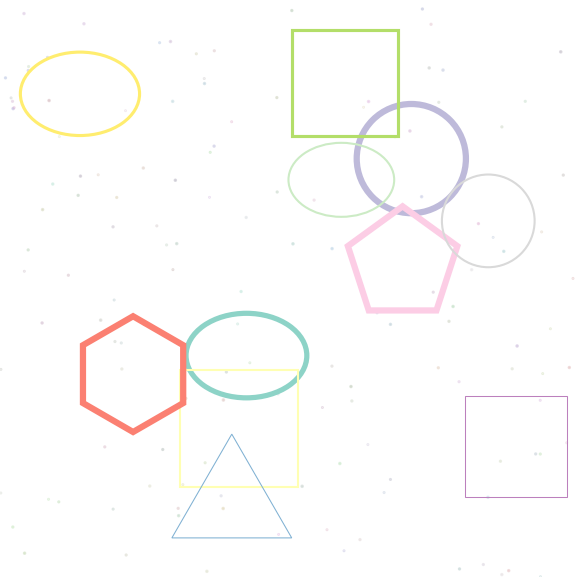[{"shape": "oval", "thickness": 2.5, "radius": 0.52, "center": [0.427, 0.383]}, {"shape": "square", "thickness": 1, "radius": 0.51, "center": [0.414, 0.257]}, {"shape": "circle", "thickness": 3, "radius": 0.47, "center": [0.712, 0.725]}, {"shape": "hexagon", "thickness": 3, "radius": 0.5, "center": [0.23, 0.351]}, {"shape": "triangle", "thickness": 0.5, "radius": 0.6, "center": [0.401, 0.128]}, {"shape": "square", "thickness": 1.5, "radius": 0.46, "center": [0.597, 0.856]}, {"shape": "pentagon", "thickness": 3, "radius": 0.5, "center": [0.697, 0.542]}, {"shape": "circle", "thickness": 1, "radius": 0.4, "center": [0.845, 0.617]}, {"shape": "square", "thickness": 0.5, "radius": 0.44, "center": [0.893, 0.226]}, {"shape": "oval", "thickness": 1, "radius": 0.46, "center": [0.591, 0.688]}, {"shape": "oval", "thickness": 1.5, "radius": 0.52, "center": [0.138, 0.837]}]